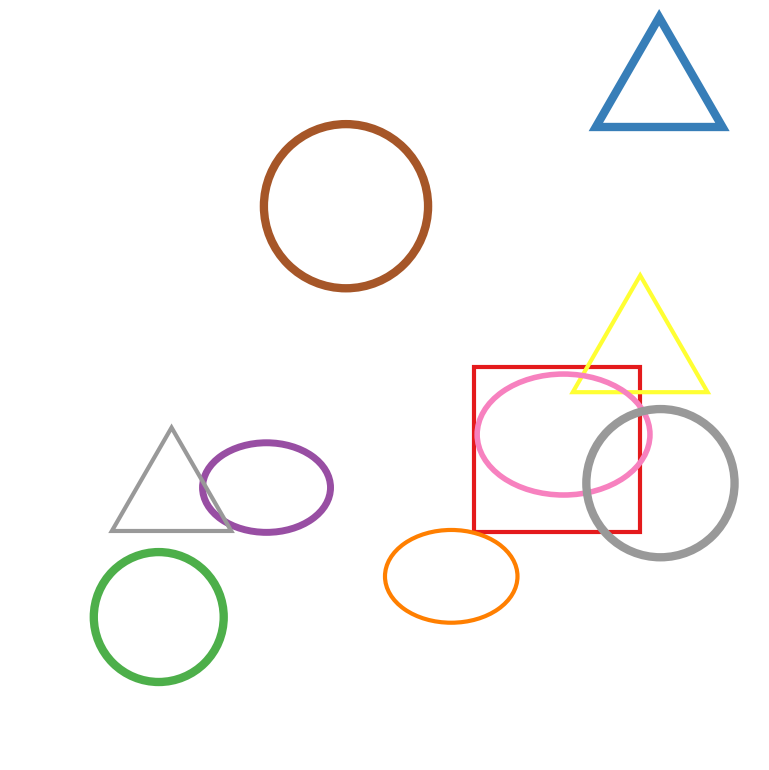[{"shape": "square", "thickness": 1.5, "radius": 0.54, "center": [0.723, 0.416]}, {"shape": "triangle", "thickness": 3, "radius": 0.47, "center": [0.856, 0.883]}, {"shape": "circle", "thickness": 3, "radius": 0.42, "center": [0.206, 0.199]}, {"shape": "oval", "thickness": 2.5, "radius": 0.42, "center": [0.346, 0.367]}, {"shape": "oval", "thickness": 1.5, "radius": 0.43, "center": [0.586, 0.252]}, {"shape": "triangle", "thickness": 1.5, "radius": 0.51, "center": [0.831, 0.541]}, {"shape": "circle", "thickness": 3, "radius": 0.53, "center": [0.449, 0.732]}, {"shape": "oval", "thickness": 2, "radius": 0.56, "center": [0.732, 0.436]}, {"shape": "triangle", "thickness": 1.5, "radius": 0.45, "center": [0.223, 0.355]}, {"shape": "circle", "thickness": 3, "radius": 0.48, "center": [0.858, 0.373]}]